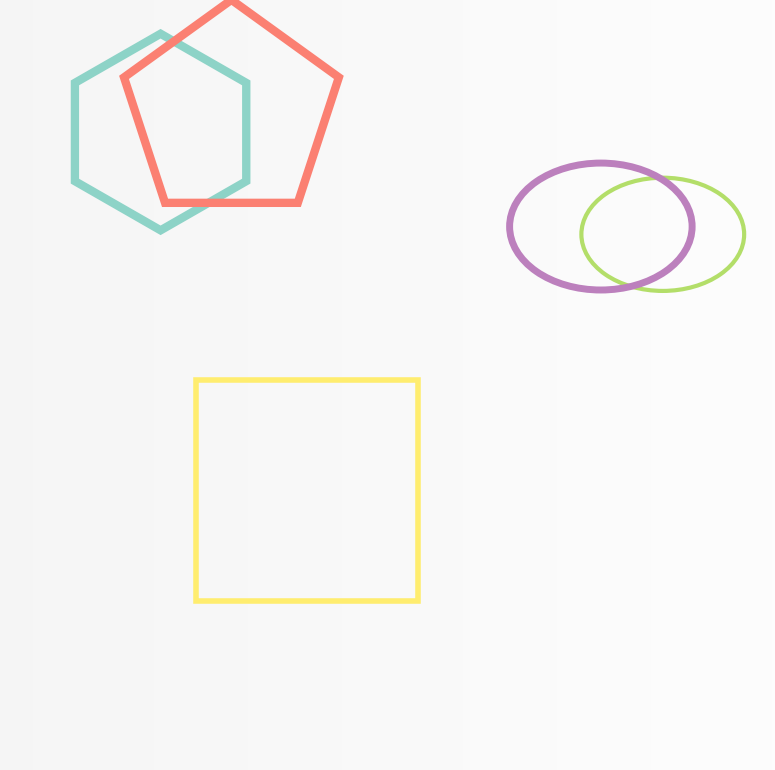[{"shape": "hexagon", "thickness": 3, "radius": 0.64, "center": [0.207, 0.829]}, {"shape": "pentagon", "thickness": 3, "radius": 0.73, "center": [0.299, 0.854]}, {"shape": "oval", "thickness": 1.5, "radius": 0.53, "center": [0.855, 0.696]}, {"shape": "oval", "thickness": 2.5, "radius": 0.59, "center": [0.775, 0.706]}, {"shape": "square", "thickness": 2, "radius": 0.72, "center": [0.396, 0.363]}]